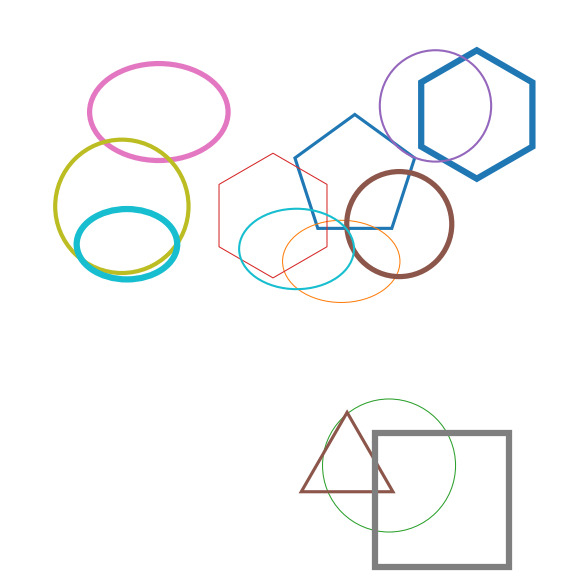[{"shape": "pentagon", "thickness": 1.5, "radius": 0.55, "center": [0.614, 0.692]}, {"shape": "hexagon", "thickness": 3, "radius": 0.56, "center": [0.826, 0.801]}, {"shape": "oval", "thickness": 0.5, "radius": 0.51, "center": [0.591, 0.546]}, {"shape": "circle", "thickness": 0.5, "radius": 0.58, "center": [0.674, 0.193]}, {"shape": "hexagon", "thickness": 0.5, "radius": 0.54, "center": [0.473, 0.626]}, {"shape": "circle", "thickness": 1, "radius": 0.48, "center": [0.754, 0.816]}, {"shape": "circle", "thickness": 2.5, "radius": 0.45, "center": [0.691, 0.611]}, {"shape": "triangle", "thickness": 1.5, "radius": 0.46, "center": [0.601, 0.193]}, {"shape": "oval", "thickness": 2.5, "radius": 0.6, "center": [0.275, 0.805]}, {"shape": "square", "thickness": 3, "radius": 0.58, "center": [0.766, 0.134]}, {"shape": "circle", "thickness": 2, "radius": 0.58, "center": [0.211, 0.642]}, {"shape": "oval", "thickness": 3, "radius": 0.44, "center": [0.22, 0.576]}, {"shape": "oval", "thickness": 1, "radius": 0.5, "center": [0.514, 0.568]}]